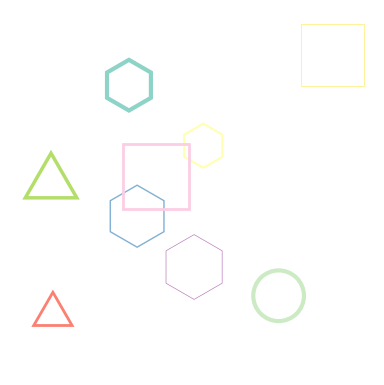[{"shape": "hexagon", "thickness": 3, "radius": 0.33, "center": [0.335, 0.779]}, {"shape": "hexagon", "thickness": 1.5, "radius": 0.29, "center": [0.528, 0.622]}, {"shape": "triangle", "thickness": 2, "radius": 0.29, "center": [0.137, 0.183]}, {"shape": "hexagon", "thickness": 1, "radius": 0.4, "center": [0.356, 0.438]}, {"shape": "triangle", "thickness": 2.5, "radius": 0.39, "center": [0.133, 0.525]}, {"shape": "square", "thickness": 2, "radius": 0.43, "center": [0.405, 0.542]}, {"shape": "hexagon", "thickness": 0.5, "radius": 0.42, "center": [0.504, 0.306]}, {"shape": "circle", "thickness": 3, "radius": 0.33, "center": [0.724, 0.232]}, {"shape": "square", "thickness": 0.5, "radius": 0.4, "center": [0.864, 0.857]}]